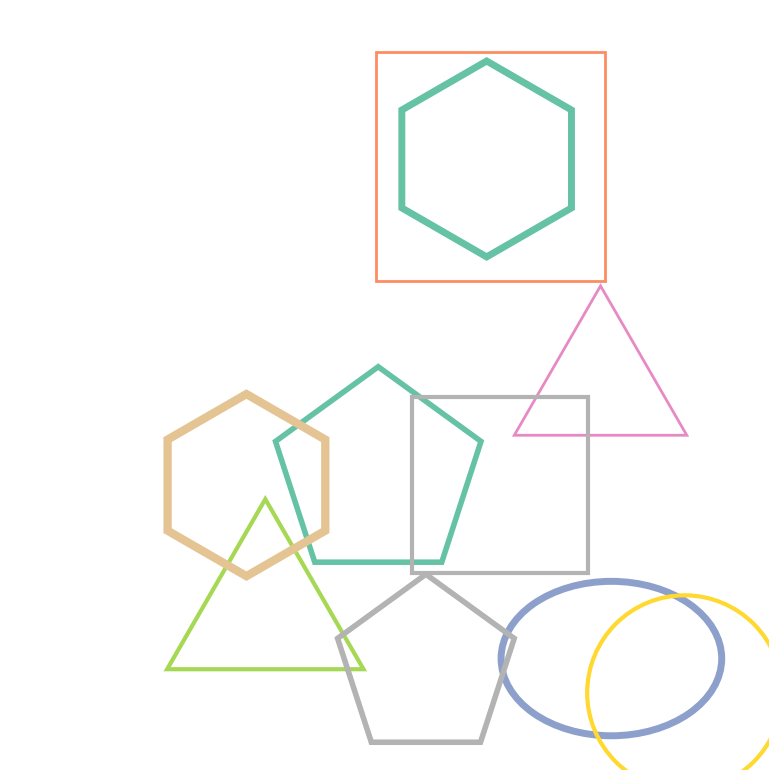[{"shape": "hexagon", "thickness": 2.5, "radius": 0.64, "center": [0.632, 0.794]}, {"shape": "pentagon", "thickness": 2, "radius": 0.7, "center": [0.491, 0.383]}, {"shape": "square", "thickness": 1, "radius": 0.74, "center": [0.637, 0.784]}, {"shape": "oval", "thickness": 2.5, "radius": 0.72, "center": [0.794, 0.145]}, {"shape": "triangle", "thickness": 1, "radius": 0.65, "center": [0.78, 0.499]}, {"shape": "triangle", "thickness": 1.5, "radius": 0.74, "center": [0.345, 0.204]}, {"shape": "circle", "thickness": 1.5, "radius": 0.63, "center": [0.889, 0.1]}, {"shape": "hexagon", "thickness": 3, "radius": 0.59, "center": [0.32, 0.37]}, {"shape": "pentagon", "thickness": 2, "radius": 0.6, "center": [0.553, 0.134]}, {"shape": "square", "thickness": 1.5, "radius": 0.57, "center": [0.649, 0.37]}]